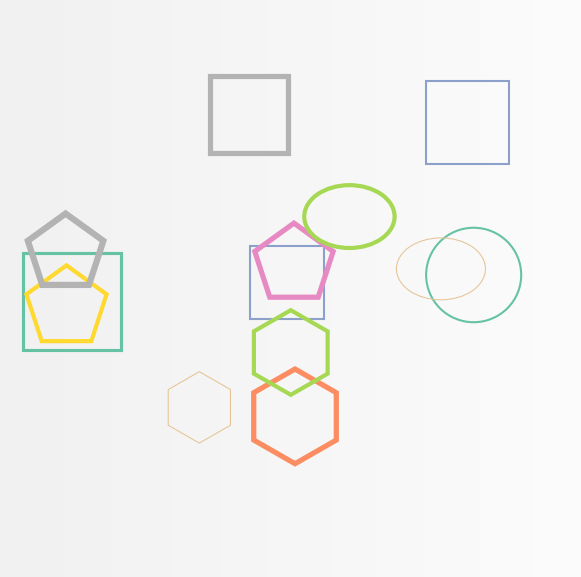[{"shape": "circle", "thickness": 1, "radius": 0.41, "center": [0.815, 0.523]}, {"shape": "square", "thickness": 1.5, "radius": 0.42, "center": [0.123, 0.477]}, {"shape": "hexagon", "thickness": 2.5, "radius": 0.41, "center": [0.508, 0.278]}, {"shape": "square", "thickness": 1, "radius": 0.36, "center": [0.805, 0.787]}, {"shape": "square", "thickness": 1, "radius": 0.32, "center": [0.494, 0.51]}, {"shape": "pentagon", "thickness": 2.5, "radius": 0.35, "center": [0.506, 0.542]}, {"shape": "hexagon", "thickness": 2, "radius": 0.37, "center": [0.5, 0.389]}, {"shape": "oval", "thickness": 2, "radius": 0.39, "center": [0.601, 0.624]}, {"shape": "pentagon", "thickness": 2, "radius": 0.36, "center": [0.114, 0.467]}, {"shape": "oval", "thickness": 0.5, "radius": 0.38, "center": [0.759, 0.534]}, {"shape": "hexagon", "thickness": 0.5, "radius": 0.31, "center": [0.343, 0.294]}, {"shape": "square", "thickness": 2.5, "radius": 0.34, "center": [0.428, 0.801]}, {"shape": "pentagon", "thickness": 3, "radius": 0.34, "center": [0.113, 0.561]}]